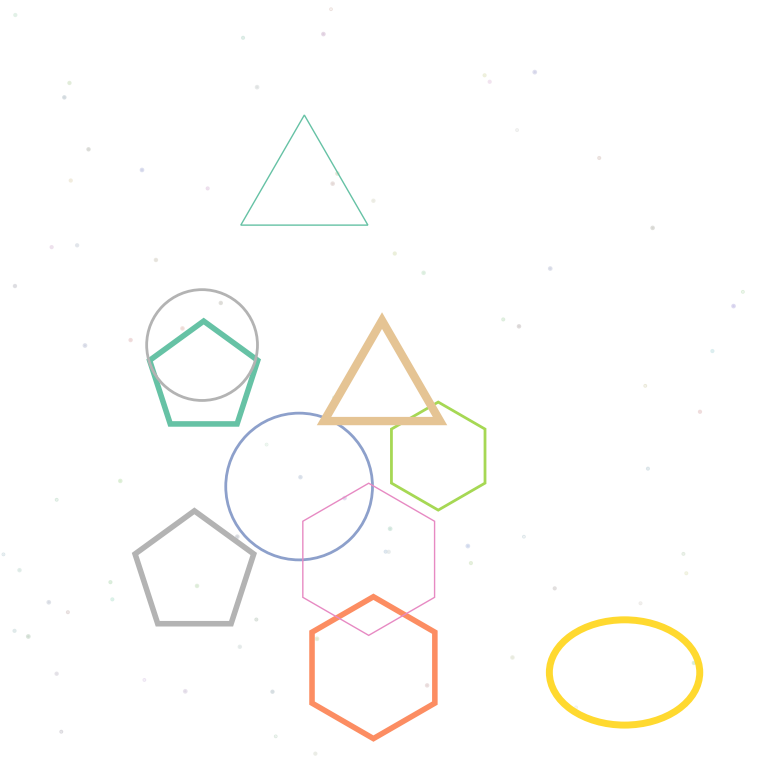[{"shape": "pentagon", "thickness": 2, "radius": 0.37, "center": [0.265, 0.509]}, {"shape": "triangle", "thickness": 0.5, "radius": 0.48, "center": [0.395, 0.755]}, {"shape": "hexagon", "thickness": 2, "radius": 0.46, "center": [0.485, 0.133]}, {"shape": "circle", "thickness": 1, "radius": 0.48, "center": [0.388, 0.368]}, {"shape": "hexagon", "thickness": 0.5, "radius": 0.49, "center": [0.479, 0.274]}, {"shape": "hexagon", "thickness": 1, "radius": 0.35, "center": [0.569, 0.408]}, {"shape": "oval", "thickness": 2.5, "radius": 0.49, "center": [0.811, 0.127]}, {"shape": "triangle", "thickness": 3, "radius": 0.43, "center": [0.496, 0.497]}, {"shape": "circle", "thickness": 1, "radius": 0.36, "center": [0.262, 0.552]}, {"shape": "pentagon", "thickness": 2, "radius": 0.41, "center": [0.252, 0.256]}]